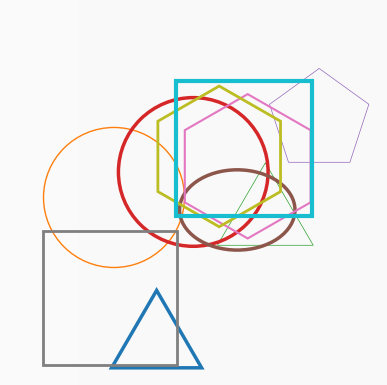[{"shape": "triangle", "thickness": 2.5, "radius": 0.67, "center": [0.404, 0.112]}, {"shape": "circle", "thickness": 1, "radius": 0.91, "center": [0.294, 0.487]}, {"shape": "triangle", "thickness": 0.5, "radius": 0.71, "center": [0.685, 0.434]}, {"shape": "circle", "thickness": 2.5, "radius": 0.97, "center": [0.499, 0.553]}, {"shape": "pentagon", "thickness": 0.5, "radius": 0.67, "center": [0.824, 0.687]}, {"shape": "oval", "thickness": 2.5, "radius": 0.74, "center": [0.612, 0.455]}, {"shape": "hexagon", "thickness": 1.5, "radius": 0.94, "center": [0.639, 0.568]}, {"shape": "square", "thickness": 2, "radius": 0.86, "center": [0.283, 0.226]}, {"shape": "hexagon", "thickness": 2, "radius": 0.91, "center": [0.566, 0.594]}, {"shape": "square", "thickness": 3, "radius": 0.88, "center": [0.631, 0.613]}]